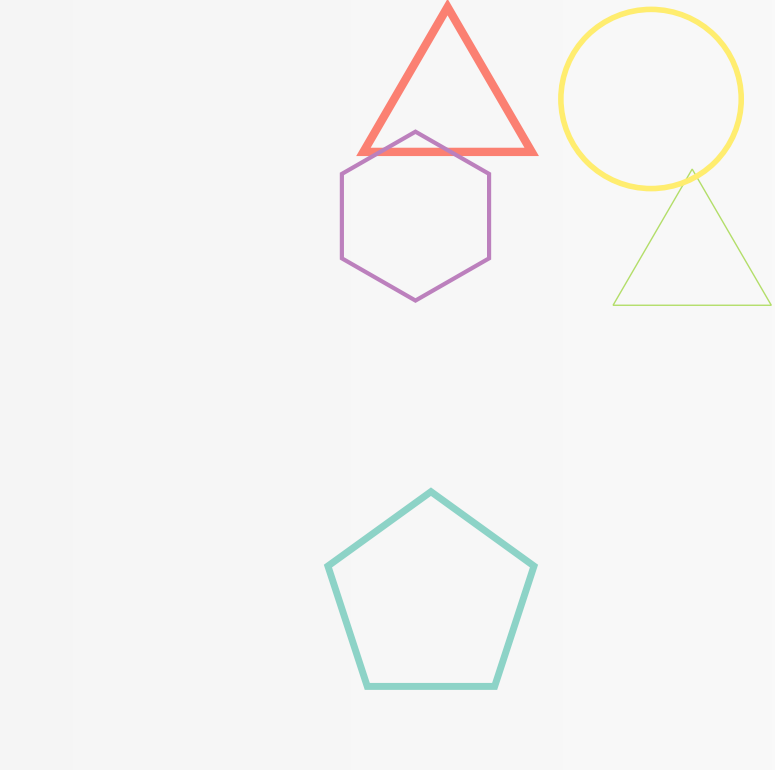[{"shape": "pentagon", "thickness": 2.5, "radius": 0.7, "center": [0.556, 0.222]}, {"shape": "triangle", "thickness": 3, "radius": 0.63, "center": [0.578, 0.865]}, {"shape": "triangle", "thickness": 0.5, "radius": 0.59, "center": [0.893, 0.662]}, {"shape": "hexagon", "thickness": 1.5, "radius": 0.55, "center": [0.536, 0.719]}, {"shape": "circle", "thickness": 2, "radius": 0.58, "center": [0.84, 0.871]}]